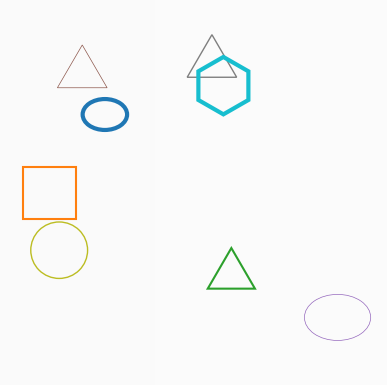[{"shape": "oval", "thickness": 3, "radius": 0.29, "center": [0.271, 0.703]}, {"shape": "square", "thickness": 1.5, "radius": 0.34, "center": [0.128, 0.499]}, {"shape": "triangle", "thickness": 1.5, "radius": 0.35, "center": [0.597, 0.285]}, {"shape": "oval", "thickness": 0.5, "radius": 0.43, "center": [0.871, 0.176]}, {"shape": "triangle", "thickness": 0.5, "radius": 0.37, "center": [0.212, 0.809]}, {"shape": "triangle", "thickness": 1, "radius": 0.37, "center": [0.547, 0.836]}, {"shape": "circle", "thickness": 1, "radius": 0.37, "center": [0.153, 0.35]}, {"shape": "hexagon", "thickness": 3, "radius": 0.37, "center": [0.576, 0.778]}]